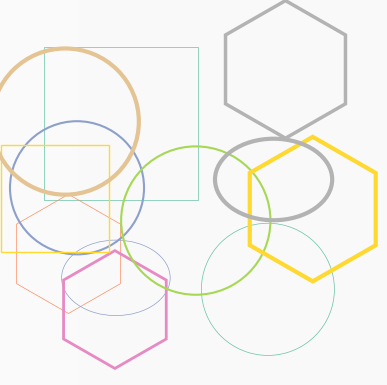[{"shape": "circle", "thickness": 0.5, "radius": 0.86, "center": [0.691, 0.248]}, {"shape": "square", "thickness": 0.5, "radius": 0.99, "center": [0.312, 0.68]}, {"shape": "hexagon", "thickness": 0.5, "radius": 0.77, "center": [0.177, 0.341]}, {"shape": "circle", "thickness": 1.5, "radius": 0.86, "center": [0.199, 0.512]}, {"shape": "oval", "thickness": 0.5, "radius": 0.7, "center": [0.299, 0.278]}, {"shape": "hexagon", "thickness": 2, "radius": 0.76, "center": [0.297, 0.196]}, {"shape": "circle", "thickness": 1.5, "radius": 0.96, "center": [0.505, 0.427]}, {"shape": "square", "thickness": 1, "radius": 0.7, "center": [0.142, 0.484]}, {"shape": "hexagon", "thickness": 3, "radius": 0.94, "center": [0.807, 0.457]}, {"shape": "circle", "thickness": 3, "radius": 0.95, "center": [0.168, 0.684]}, {"shape": "oval", "thickness": 3, "radius": 0.76, "center": [0.706, 0.534]}, {"shape": "hexagon", "thickness": 2.5, "radius": 0.89, "center": [0.737, 0.82]}]